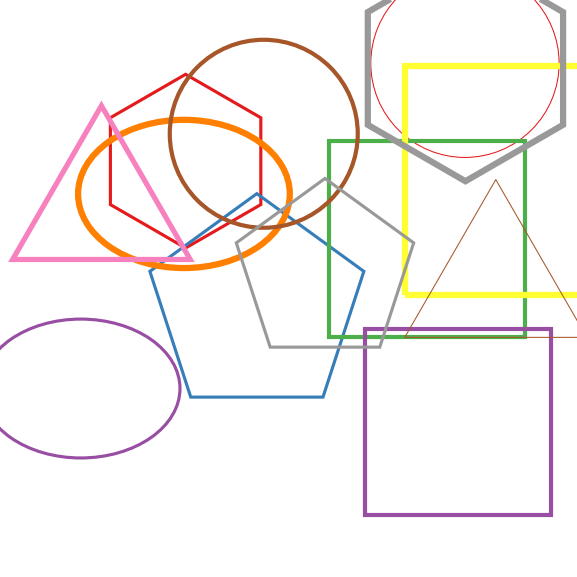[{"shape": "hexagon", "thickness": 1.5, "radius": 0.75, "center": [0.321, 0.72]}, {"shape": "circle", "thickness": 0.5, "radius": 0.82, "center": [0.805, 0.89]}, {"shape": "pentagon", "thickness": 1.5, "radius": 0.97, "center": [0.445, 0.469]}, {"shape": "square", "thickness": 2, "radius": 0.85, "center": [0.739, 0.586]}, {"shape": "square", "thickness": 2, "radius": 0.81, "center": [0.793, 0.269]}, {"shape": "oval", "thickness": 1.5, "radius": 0.86, "center": [0.14, 0.326]}, {"shape": "oval", "thickness": 3, "radius": 0.92, "center": [0.319, 0.663]}, {"shape": "square", "thickness": 3, "radius": 0.99, "center": [0.9, 0.687]}, {"shape": "circle", "thickness": 2, "radius": 0.81, "center": [0.457, 0.767]}, {"shape": "triangle", "thickness": 0.5, "radius": 0.91, "center": [0.859, 0.506]}, {"shape": "triangle", "thickness": 2.5, "radius": 0.89, "center": [0.176, 0.639]}, {"shape": "hexagon", "thickness": 3, "radius": 0.98, "center": [0.806, 0.881]}, {"shape": "pentagon", "thickness": 1.5, "radius": 0.81, "center": [0.563, 0.529]}]